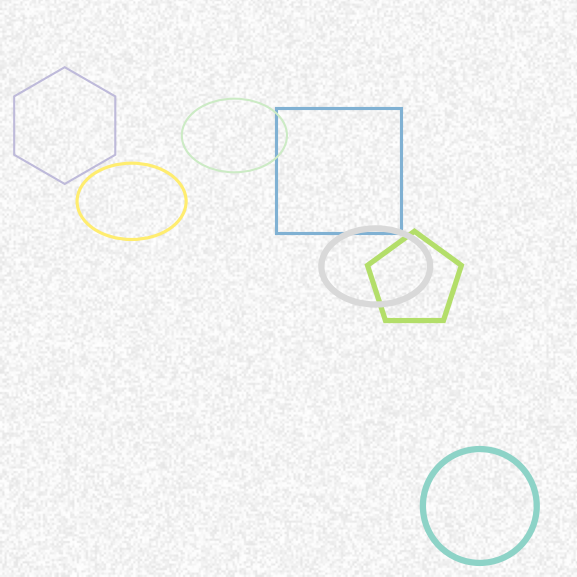[{"shape": "circle", "thickness": 3, "radius": 0.49, "center": [0.831, 0.123]}, {"shape": "hexagon", "thickness": 1, "radius": 0.51, "center": [0.112, 0.782]}, {"shape": "square", "thickness": 1.5, "radius": 0.54, "center": [0.586, 0.703]}, {"shape": "pentagon", "thickness": 2.5, "radius": 0.43, "center": [0.718, 0.513]}, {"shape": "oval", "thickness": 3, "radius": 0.47, "center": [0.651, 0.538]}, {"shape": "oval", "thickness": 1, "radius": 0.46, "center": [0.406, 0.765]}, {"shape": "oval", "thickness": 1.5, "radius": 0.47, "center": [0.228, 0.65]}]